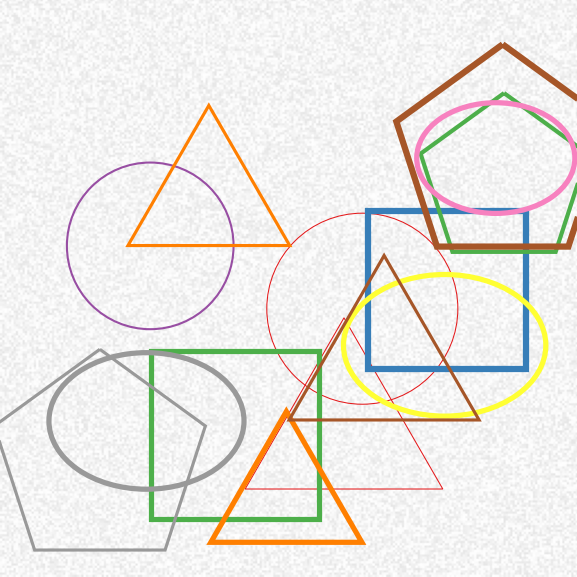[{"shape": "triangle", "thickness": 0.5, "radius": 0.99, "center": [0.596, 0.251]}, {"shape": "circle", "thickness": 0.5, "radius": 0.83, "center": [0.627, 0.465]}, {"shape": "square", "thickness": 3, "radius": 0.68, "center": [0.774, 0.497]}, {"shape": "square", "thickness": 2.5, "radius": 0.73, "center": [0.407, 0.246]}, {"shape": "pentagon", "thickness": 2, "radius": 0.76, "center": [0.873, 0.686]}, {"shape": "circle", "thickness": 1, "radius": 0.72, "center": [0.26, 0.573]}, {"shape": "triangle", "thickness": 1.5, "radius": 0.81, "center": [0.362, 0.655]}, {"shape": "triangle", "thickness": 2.5, "radius": 0.75, "center": [0.496, 0.136]}, {"shape": "oval", "thickness": 2.5, "radius": 0.88, "center": [0.77, 0.401]}, {"shape": "pentagon", "thickness": 3, "radius": 0.97, "center": [0.87, 0.729]}, {"shape": "triangle", "thickness": 1.5, "radius": 0.95, "center": [0.665, 0.367]}, {"shape": "oval", "thickness": 2.5, "radius": 0.68, "center": [0.859, 0.725]}, {"shape": "pentagon", "thickness": 1.5, "radius": 0.96, "center": [0.173, 0.202]}, {"shape": "oval", "thickness": 2.5, "radius": 0.84, "center": [0.254, 0.27]}]